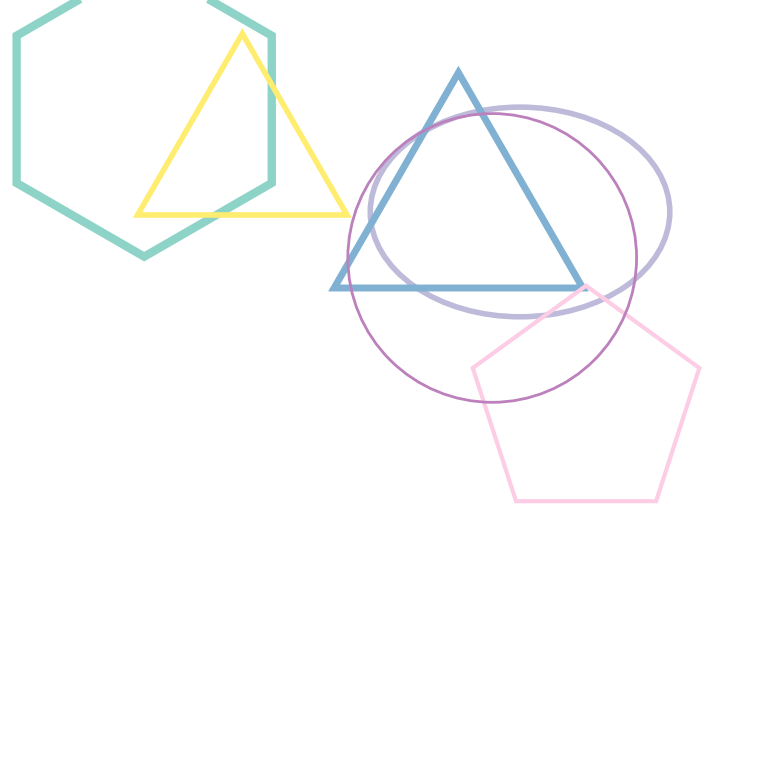[{"shape": "hexagon", "thickness": 3, "radius": 0.96, "center": [0.187, 0.858]}, {"shape": "oval", "thickness": 2, "radius": 0.97, "center": [0.675, 0.725]}, {"shape": "triangle", "thickness": 2.5, "radius": 0.93, "center": [0.595, 0.719]}, {"shape": "pentagon", "thickness": 1.5, "radius": 0.77, "center": [0.761, 0.474]}, {"shape": "circle", "thickness": 1, "radius": 0.94, "center": [0.639, 0.665]}, {"shape": "triangle", "thickness": 2, "radius": 0.79, "center": [0.315, 0.799]}]